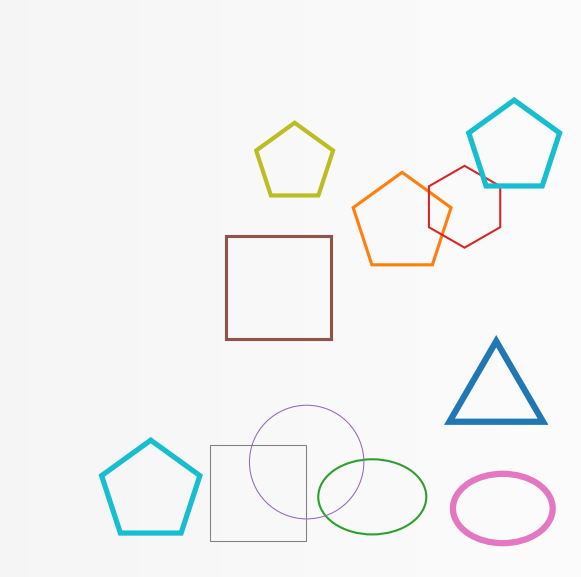[{"shape": "triangle", "thickness": 3, "radius": 0.46, "center": [0.854, 0.315]}, {"shape": "pentagon", "thickness": 1.5, "radius": 0.44, "center": [0.692, 0.612]}, {"shape": "oval", "thickness": 1, "radius": 0.46, "center": [0.64, 0.139]}, {"shape": "hexagon", "thickness": 1, "radius": 0.35, "center": [0.799, 0.641]}, {"shape": "circle", "thickness": 0.5, "radius": 0.49, "center": [0.528, 0.199]}, {"shape": "square", "thickness": 1.5, "radius": 0.45, "center": [0.479, 0.502]}, {"shape": "oval", "thickness": 3, "radius": 0.43, "center": [0.865, 0.119]}, {"shape": "square", "thickness": 0.5, "radius": 0.41, "center": [0.444, 0.145]}, {"shape": "pentagon", "thickness": 2, "radius": 0.35, "center": [0.507, 0.717]}, {"shape": "pentagon", "thickness": 2.5, "radius": 0.44, "center": [0.259, 0.148]}, {"shape": "pentagon", "thickness": 2.5, "radius": 0.41, "center": [0.885, 0.744]}]